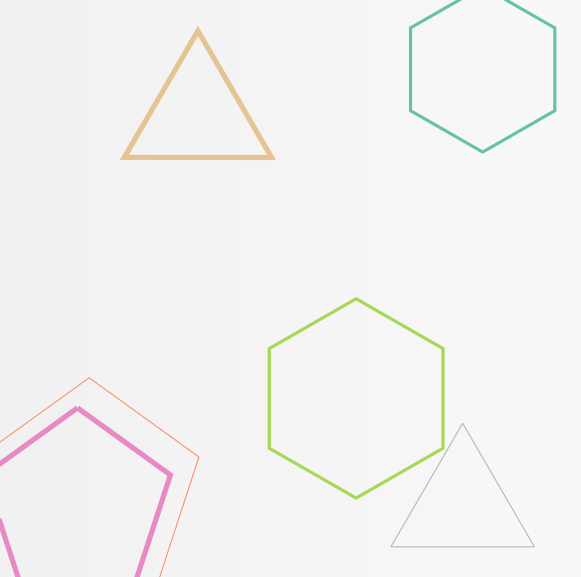[{"shape": "hexagon", "thickness": 1.5, "radius": 0.72, "center": [0.83, 0.879]}, {"shape": "pentagon", "thickness": 0.5, "radius": 0.99, "center": [0.153, 0.146]}, {"shape": "pentagon", "thickness": 2.5, "radius": 0.84, "center": [0.133, 0.125]}, {"shape": "hexagon", "thickness": 1.5, "radius": 0.86, "center": [0.613, 0.309]}, {"shape": "triangle", "thickness": 2.5, "radius": 0.73, "center": [0.341, 0.8]}, {"shape": "triangle", "thickness": 0.5, "radius": 0.71, "center": [0.796, 0.123]}]